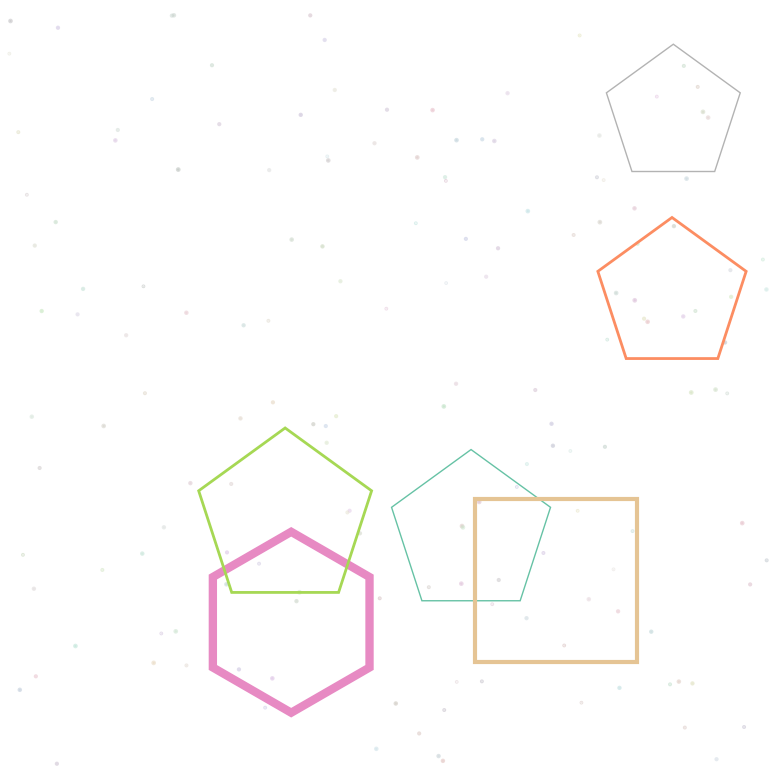[{"shape": "pentagon", "thickness": 0.5, "radius": 0.54, "center": [0.612, 0.308]}, {"shape": "pentagon", "thickness": 1, "radius": 0.51, "center": [0.873, 0.616]}, {"shape": "hexagon", "thickness": 3, "radius": 0.59, "center": [0.378, 0.192]}, {"shape": "pentagon", "thickness": 1, "radius": 0.59, "center": [0.37, 0.326]}, {"shape": "square", "thickness": 1.5, "radius": 0.53, "center": [0.722, 0.246]}, {"shape": "pentagon", "thickness": 0.5, "radius": 0.46, "center": [0.874, 0.851]}]